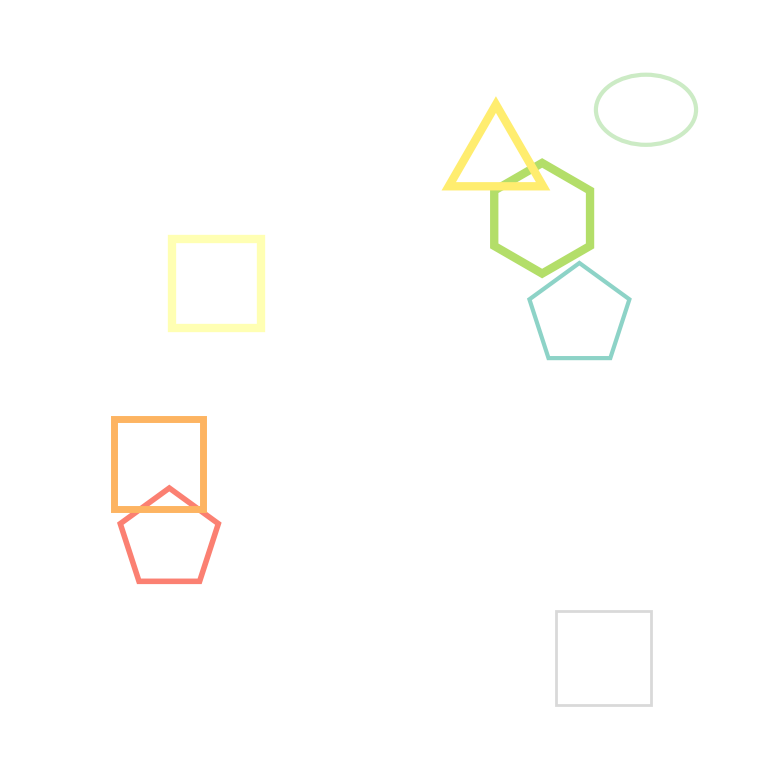[{"shape": "pentagon", "thickness": 1.5, "radius": 0.34, "center": [0.752, 0.59]}, {"shape": "square", "thickness": 3, "radius": 0.29, "center": [0.281, 0.631]}, {"shape": "pentagon", "thickness": 2, "radius": 0.33, "center": [0.22, 0.299]}, {"shape": "square", "thickness": 2.5, "radius": 0.29, "center": [0.206, 0.397]}, {"shape": "hexagon", "thickness": 3, "radius": 0.36, "center": [0.704, 0.717]}, {"shape": "square", "thickness": 1, "radius": 0.31, "center": [0.783, 0.145]}, {"shape": "oval", "thickness": 1.5, "radius": 0.33, "center": [0.839, 0.857]}, {"shape": "triangle", "thickness": 3, "radius": 0.35, "center": [0.644, 0.793]}]